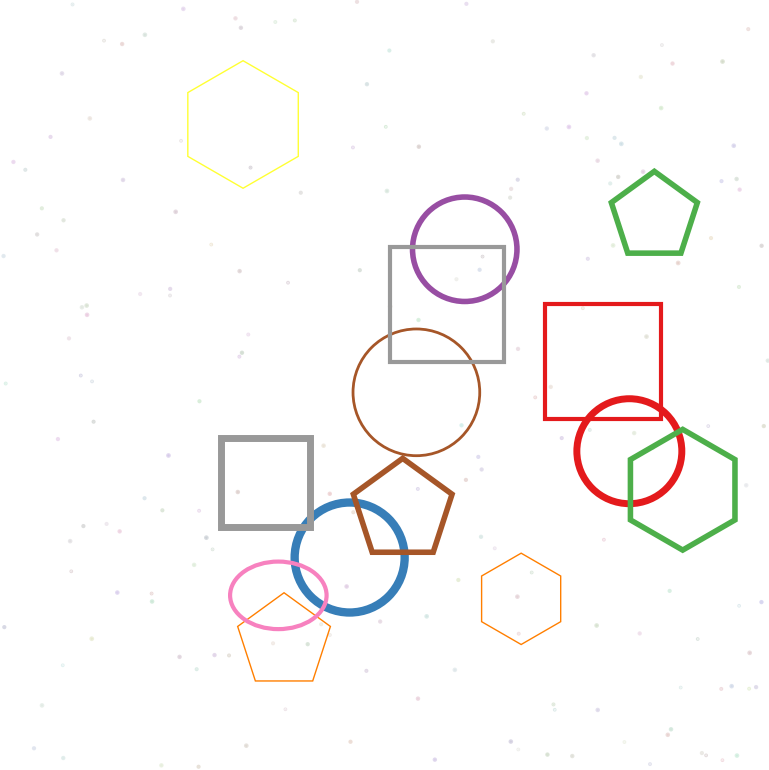[{"shape": "circle", "thickness": 2.5, "radius": 0.34, "center": [0.817, 0.414]}, {"shape": "square", "thickness": 1.5, "radius": 0.37, "center": [0.783, 0.53]}, {"shape": "circle", "thickness": 3, "radius": 0.36, "center": [0.454, 0.276]}, {"shape": "hexagon", "thickness": 2, "radius": 0.39, "center": [0.887, 0.364]}, {"shape": "pentagon", "thickness": 2, "radius": 0.29, "center": [0.85, 0.719]}, {"shape": "circle", "thickness": 2, "radius": 0.34, "center": [0.604, 0.676]}, {"shape": "hexagon", "thickness": 0.5, "radius": 0.3, "center": [0.677, 0.222]}, {"shape": "pentagon", "thickness": 0.5, "radius": 0.32, "center": [0.369, 0.167]}, {"shape": "hexagon", "thickness": 0.5, "radius": 0.41, "center": [0.316, 0.838]}, {"shape": "circle", "thickness": 1, "radius": 0.41, "center": [0.541, 0.49]}, {"shape": "pentagon", "thickness": 2, "radius": 0.34, "center": [0.523, 0.337]}, {"shape": "oval", "thickness": 1.5, "radius": 0.31, "center": [0.361, 0.227]}, {"shape": "square", "thickness": 1.5, "radius": 0.37, "center": [0.581, 0.605]}, {"shape": "square", "thickness": 2.5, "radius": 0.29, "center": [0.345, 0.373]}]